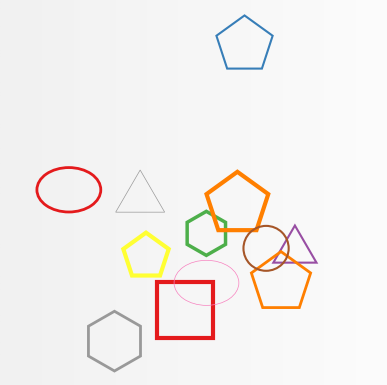[{"shape": "square", "thickness": 3, "radius": 0.36, "center": [0.477, 0.194]}, {"shape": "oval", "thickness": 2, "radius": 0.41, "center": [0.178, 0.507]}, {"shape": "pentagon", "thickness": 1.5, "radius": 0.38, "center": [0.631, 0.884]}, {"shape": "hexagon", "thickness": 2.5, "radius": 0.29, "center": [0.533, 0.394]}, {"shape": "triangle", "thickness": 1.5, "radius": 0.32, "center": [0.761, 0.35]}, {"shape": "pentagon", "thickness": 2, "radius": 0.4, "center": [0.725, 0.266]}, {"shape": "pentagon", "thickness": 3, "radius": 0.42, "center": [0.613, 0.47]}, {"shape": "pentagon", "thickness": 3, "radius": 0.31, "center": [0.377, 0.334]}, {"shape": "circle", "thickness": 1.5, "radius": 0.29, "center": [0.687, 0.355]}, {"shape": "oval", "thickness": 0.5, "radius": 0.42, "center": [0.533, 0.265]}, {"shape": "hexagon", "thickness": 2, "radius": 0.39, "center": [0.295, 0.114]}, {"shape": "triangle", "thickness": 0.5, "radius": 0.37, "center": [0.362, 0.485]}]